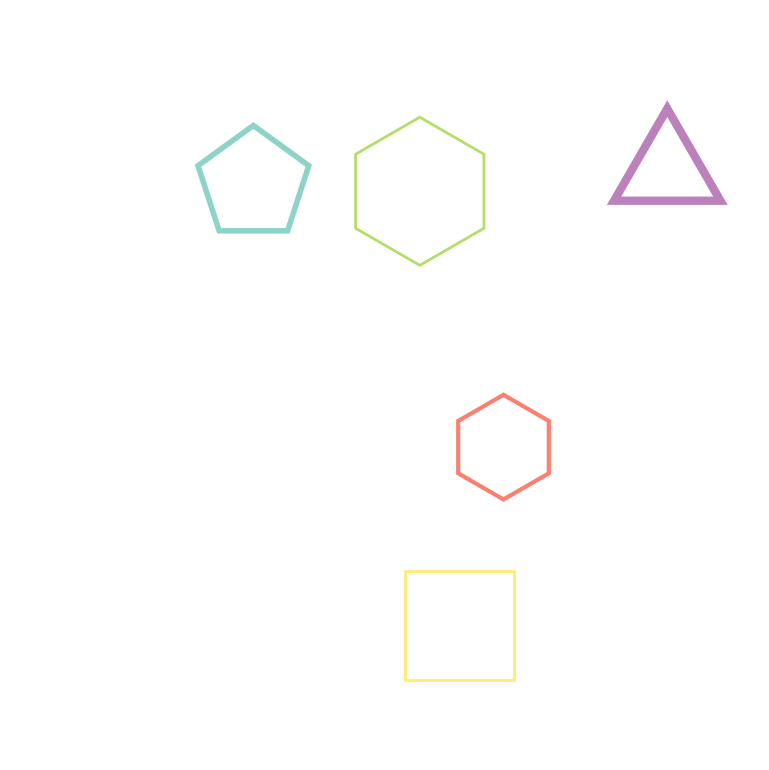[{"shape": "pentagon", "thickness": 2, "radius": 0.38, "center": [0.329, 0.761]}, {"shape": "hexagon", "thickness": 1.5, "radius": 0.34, "center": [0.654, 0.419]}, {"shape": "hexagon", "thickness": 1, "radius": 0.48, "center": [0.545, 0.752]}, {"shape": "triangle", "thickness": 3, "radius": 0.4, "center": [0.867, 0.779]}, {"shape": "square", "thickness": 1, "radius": 0.35, "center": [0.597, 0.188]}]